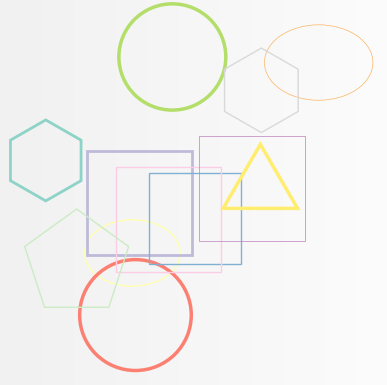[{"shape": "hexagon", "thickness": 2, "radius": 0.53, "center": [0.118, 0.583]}, {"shape": "oval", "thickness": 1, "radius": 0.62, "center": [0.342, 0.343]}, {"shape": "square", "thickness": 2, "radius": 0.67, "center": [0.36, 0.473]}, {"shape": "circle", "thickness": 2.5, "radius": 0.72, "center": [0.35, 0.182]}, {"shape": "square", "thickness": 1, "radius": 0.59, "center": [0.504, 0.432]}, {"shape": "oval", "thickness": 0.5, "radius": 0.7, "center": [0.822, 0.838]}, {"shape": "circle", "thickness": 2.5, "radius": 0.69, "center": [0.445, 0.852]}, {"shape": "square", "thickness": 1, "radius": 0.68, "center": [0.435, 0.43]}, {"shape": "hexagon", "thickness": 1, "radius": 0.55, "center": [0.674, 0.765]}, {"shape": "square", "thickness": 0.5, "radius": 0.68, "center": [0.651, 0.51]}, {"shape": "pentagon", "thickness": 1, "radius": 0.71, "center": [0.198, 0.316]}, {"shape": "triangle", "thickness": 2.5, "radius": 0.55, "center": [0.672, 0.514]}]